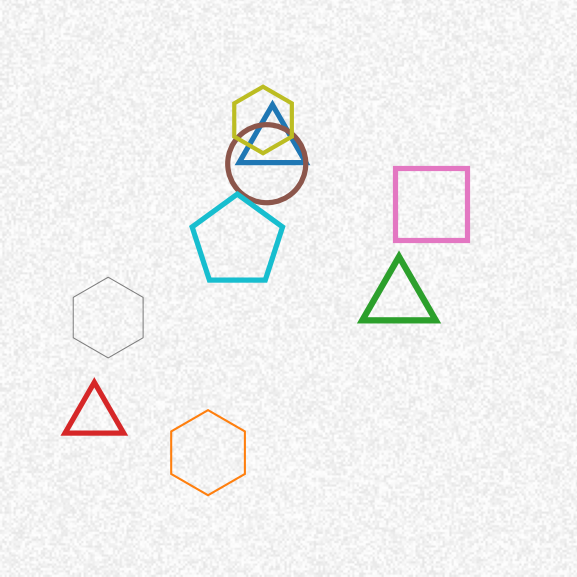[{"shape": "triangle", "thickness": 2.5, "radius": 0.33, "center": [0.472, 0.751]}, {"shape": "hexagon", "thickness": 1, "radius": 0.37, "center": [0.36, 0.215]}, {"shape": "triangle", "thickness": 3, "radius": 0.37, "center": [0.691, 0.481]}, {"shape": "triangle", "thickness": 2.5, "radius": 0.29, "center": [0.163, 0.278]}, {"shape": "circle", "thickness": 2.5, "radius": 0.34, "center": [0.462, 0.716]}, {"shape": "square", "thickness": 2.5, "radius": 0.31, "center": [0.747, 0.646]}, {"shape": "hexagon", "thickness": 0.5, "radius": 0.35, "center": [0.187, 0.449]}, {"shape": "hexagon", "thickness": 2, "radius": 0.29, "center": [0.455, 0.791]}, {"shape": "pentagon", "thickness": 2.5, "radius": 0.41, "center": [0.411, 0.581]}]